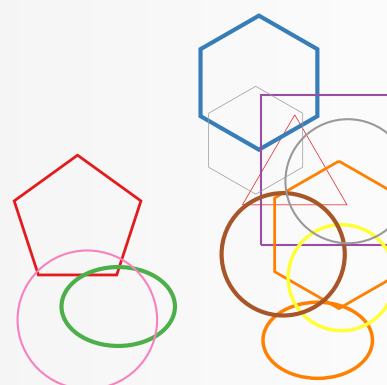[{"shape": "triangle", "thickness": 0.5, "radius": 0.78, "center": [0.761, 0.546]}, {"shape": "pentagon", "thickness": 2, "radius": 0.86, "center": [0.2, 0.425]}, {"shape": "hexagon", "thickness": 3, "radius": 0.87, "center": [0.668, 0.785]}, {"shape": "oval", "thickness": 3, "radius": 0.73, "center": [0.305, 0.204]}, {"shape": "square", "thickness": 1.5, "radius": 0.97, "center": [0.867, 0.559]}, {"shape": "hexagon", "thickness": 2, "radius": 0.96, "center": [0.875, 0.39]}, {"shape": "oval", "thickness": 2.5, "radius": 0.71, "center": [0.82, 0.116]}, {"shape": "circle", "thickness": 2.5, "radius": 0.69, "center": [0.881, 0.279]}, {"shape": "circle", "thickness": 3, "radius": 0.79, "center": [0.731, 0.339]}, {"shape": "circle", "thickness": 1.5, "radius": 0.9, "center": [0.225, 0.169]}, {"shape": "circle", "thickness": 1.5, "radius": 0.81, "center": [0.898, 0.529]}, {"shape": "hexagon", "thickness": 0.5, "radius": 0.7, "center": [0.66, 0.636]}]